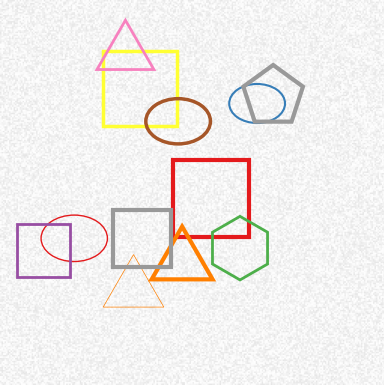[{"shape": "oval", "thickness": 1, "radius": 0.43, "center": [0.193, 0.381]}, {"shape": "square", "thickness": 3, "radius": 0.5, "center": [0.548, 0.485]}, {"shape": "oval", "thickness": 1.5, "radius": 0.36, "center": [0.668, 0.731]}, {"shape": "hexagon", "thickness": 2, "radius": 0.41, "center": [0.623, 0.355]}, {"shape": "square", "thickness": 2, "radius": 0.34, "center": [0.113, 0.35]}, {"shape": "triangle", "thickness": 0.5, "radius": 0.45, "center": [0.347, 0.248]}, {"shape": "triangle", "thickness": 3, "radius": 0.46, "center": [0.473, 0.32]}, {"shape": "square", "thickness": 2.5, "radius": 0.48, "center": [0.363, 0.77]}, {"shape": "oval", "thickness": 2.5, "radius": 0.42, "center": [0.463, 0.685]}, {"shape": "triangle", "thickness": 2, "radius": 0.43, "center": [0.326, 0.862]}, {"shape": "square", "thickness": 3, "radius": 0.38, "center": [0.369, 0.381]}, {"shape": "pentagon", "thickness": 3, "radius": 0.41, "center": [0.71, 0.75]}]